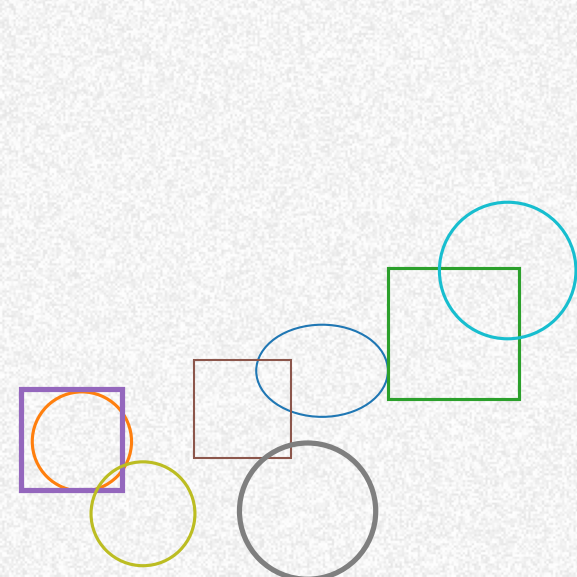[{"shape": "oval", "thickness": 1, "radius": 0.57, "center": [0.558, 0.357]}, {"shape": "circle", "thickness": 1.5, "radius": 0.43, "center": [0.142, 0.235]}, {"shape": "square", "thickness": 1.5, "radius": 0.57, "center": [0.785, 0.421]}, {"shape": "square", "thickness": 2.5, "radius": 0.44, "center": [0.124, 0.238]}, {"shape": "square", "thickness": 1, "radius": 0.42, "center": [0.42, 0.291]}, {"shape": "circle", "thickness": 2.5, "radius": 0.59, "center": [0.533, 0.114]}, {"shape": "circle", "thickness": 1.5, "radius": 0.45, "center": [0.248, 0.109]}, {"shape": "circle", "thickness": 1.5, "radius": 0.59, "center": [0.879, 0.531]}]